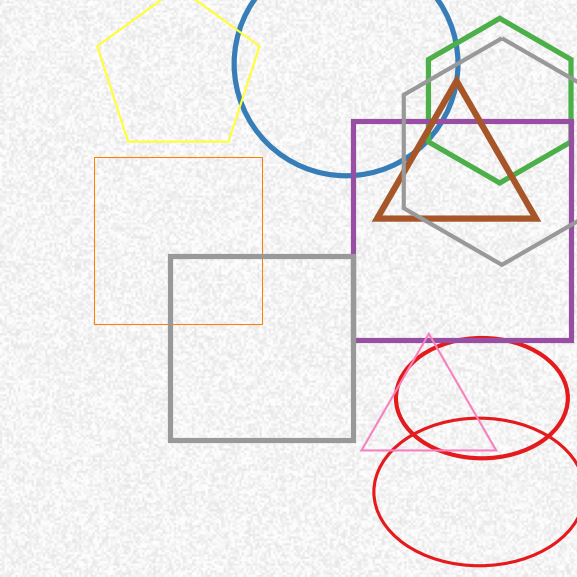[{"shape": "oval", "thickness": 2, "radius": 0.74, "center": [0.834, 0.31]}, {"shape": "oval", "thickness": 1.5, "radius": 0.91, "center": [0.83, 0.147]}, {"shape": "circle", "thickness": 2.5, "radius": 0.97, "center": [0.599, 0.889]}, {"shape": "hexagon", "thickness": 2.5, "radius": 0.71, "center": [0.865, 0.825]}, {"shape": "square", "thickness": 2.5, "radius": 0.95, "center": [0.8, 0.6]}, {"shape": "square", "thickness": 0.5, "radius": 0.72, "center": [0.308, 0.582]}, {"shape": "pentagon", "thickness": 1, "radius": 0.74, "center": [0.309, 0.873]}, {"shape": "triangle", "thickness": 3, "radius": 0.79, "center": [0.791, 0.7]}, {"shape": "triangle", "thickness": 1, "radius": 0.67, "center": [0.743, 0.286]}, {"shape": "square", "thickness": 2.5, "radius": 0.79, "center": [0.453, 0.396]}, {"shape": "hexagon", "thickness": 2, "radius": 0.98, "center": [0.869, 0.737]}]